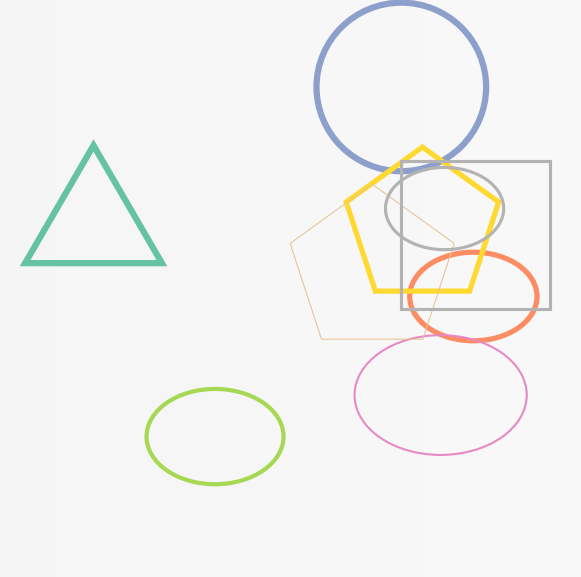[{"shape": "triangle", "thickness": 3, "radius": 0.68, "center": [0.161, 0.611]}, {"shape": "oval", "thickness": 2.5, "radius": 0.55, "center": [0.814, 0.486]}, {"shape": "circle", "thickness": 3, "radius": 0.73, "center": [0.69, 0.849]}, {"shape": "oval", "thickness": 1, "radius": 0.74, "center": [0.758, 0.315]}, {"shape": "oval", "thickness": 2, "radius": 0.59, "center": [0.37, 0.243]}, {"shape": "pentagon", "thickness": 2.5, "radius": 0.69, "center": [0.727, 0.607]}, {"shape": "pentagon", "thickness": 0.5, "radius": 0.74, "center": [0.64, 0.532]}, {"shape": "square", "thickness": 1.5, "radius": 0.64, "center": [0.818, 0.593]}, {"shape": "oval", "thickness": 1.5, "radius": 0.51, "center": [0.765, 0.638]}]